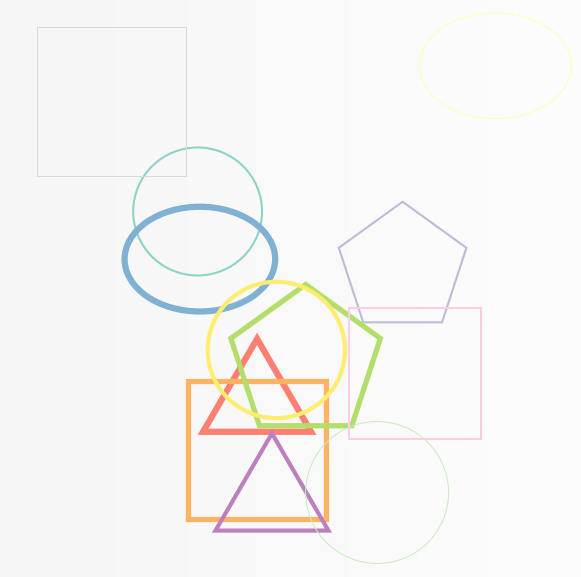[{"shape": "circle", "thickness": 1, "radius": 0.55, "center": [0.34, 0.633]}, {"shape": "oval", "thickness": 0.5, "radius": 0.65, "center": [0.852, 0.885]}, {"shape": "pentagon", "thickness": 1, "radius": 0.58, "center": [0.693, 0.534]}, {"shape": "triangle", "thickness": 3, "radius": 0.54, "center": [0.442, 0.305]}, {"shape": "oval", "thickness": 3, "radius": 0.65, "center": [0.344, 0.55]}, {"shape": "square", "thickness": 2.5, "radius": 0.6, "center": [0.442, 0.22]}, {"shape": "pentagon", "thickness": 2.5, "radius": 0.68, "center": [0.526, 0.371]}, {"shape": "square", "thickness": 1, "radius": 0.57, "center": [0.713, 0.353]}, {"shape": "square", "thickness": 0.5, "radius": 0.64, "center": [0.192, 0.823]}, {"shape": "triangle", "thickness": 2, "radius": 0.56, "center": [0.468, 0.136]}, {"shape": "circle", "thickness": 0.5, "radius": 0.61, "center": [0.649, 0.146]}, {"shape": "circle", "thickness": 2, "radius": 0.59, "center": [0.475, 0.393]}]